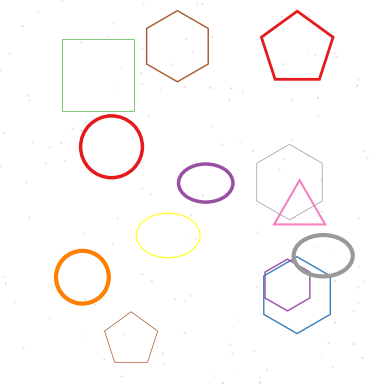[{"shape": "circle", "thickness": 2.5, "radius": 0.4, "center": [0.29, 0.619]}, {"shape": "pentagon", "thickness": 2, "radius": 0.49, "center": [0.772, 0.873]}, {"shape": "hexagon", "thickness": 1, "radius": 0.5, "center": [0.772, 0.233]}, {"shape": "square", "thickness": 0.5, "radius": 0.47, "center": [0.254, 0.804]}, {"shape": "oval", "thickness": 2.5, "radius": 0.35, "center": [0.534, 0.525]}, {"shape": "hexagon", "thickness": 1, "radius": 0.34, "center": [0.747, 0.26]}, {"shape": "circle", "thickness": 3, "radius": 0.34, "center": [0.214, 0.28]}, {"shape": "oval", "thickness": 1, "radius": 0.41, "center": [0.437, 0.389]}, {"shape": "hexagon", "thickness": 1, "radius": 0.46, "center": [0.461, 0.88]}, {"shape": "pentagon", "thickness": 0.5, "radius": 0.36, "center": [0.341, 0.118]}, {"shape": "triangle", "thickness": 1.5, "radius": 0.38, "center": [0.778, 0.455]}, {"shape": "hexagon", "thickness": 0.5, "radius": 0.49, "center": [0.752, 0.527]}, {"shape": "oval", "thickness": 3, "radius": 0.38, "center": [0.84, 0.336]}]